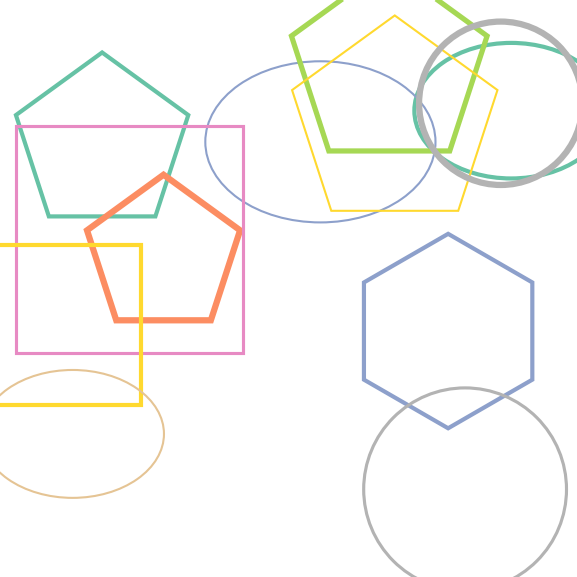[{"shape": "pentagon", "thickness": 2, "radius": 0.78, "center": [0.177, 0.751]}, {"shape": "oval", "thickness": 2, "radius": 0.84, "center": [0.885, 0.807]}, {"shape": "pentagon", "thickness": 3, "radius": 0.7, "center": [0.283, 0.557]}, {"shape": "hexagon", "thickness": 2, "radius": 0.84, "center": [0.776, 0.426]}, {"shape": "oval", "thickness": 1, "radius": 1.0, "center": [0.555, 0.754]}, {"shape": "square", "thickness": 1.5, "radius": 0.98, "center": [0.224, 0.585]}, {"shape": "pentagon", "thickness": 2.5, "radius": 0.89, "center": [0.674, 0.882]}, {"shape": "pentagon", "thickness": 1, "radius": 0.93, "center": [0.684, 0.785]}, {"shape": "square", "thickness": 2, "radius": 0.69, "center": [0.107, 0.437]}, {"shape": "oval", "thickness": 1, "radius": 0.79, "center": [0.126, 0.248]}, {"shape": "circle", "thickness": 1.5, "radius": 0.88, "center": [0.805, 0.152]}, {"shape": "circle", "thickness": 3, "radius": 0.71, "center": [0.867, 0.82]}]